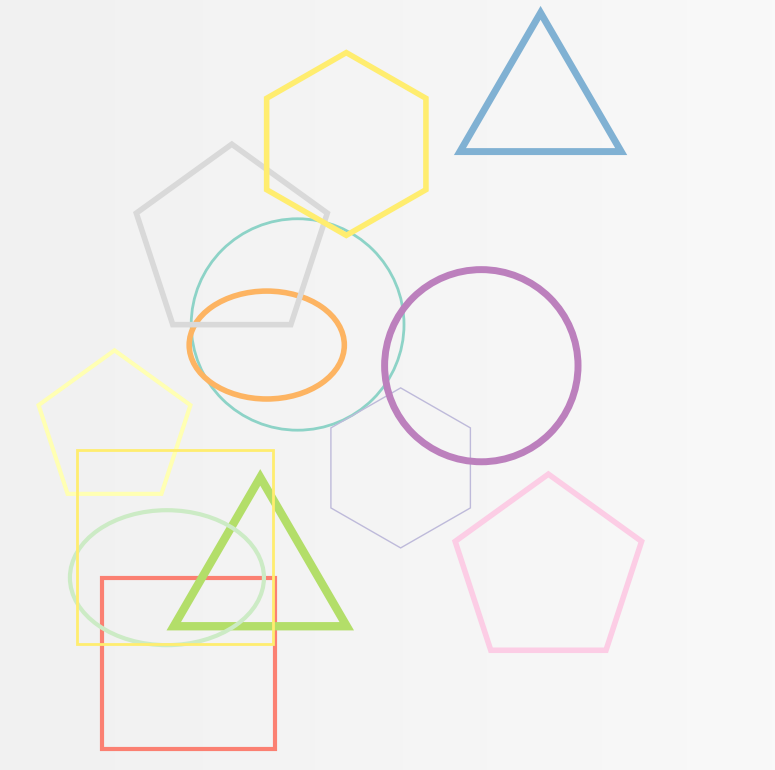[{"shape": "circle", "thickness": 1, "radius": 0.69, "center": [0.384, 0.579]}, {"shape": "pentagon", "thickness": 1.5, "radius": 0.52, "center": [0.148, 0.442]}, {"shape": "hexagon", "thickness": 0.5, "radius": 0.52, "center": [0.517, 0.392]}, {"shape": "square", "thickness": 1.5, "radius": 0.56, "center": [0.243, 0.138]}, {"shape": "triangle", "thickness": 2.5, "radius": 0.6, "center": [0.698, 0.863]}, {"shape": "oval", "thickness": 2, "radius": 0.5, "center": [0.344, 0.552]}, {"shape": "triangle", "thickness": 3, "radius": 0.64, "center": [0.336, 0.251]}, {"shape": "pentagon", "thickness": 2, "radius": 0.63, "center": [0.708, 0.258]}, {"shape": "pentagon", "thickness": 2, "radius": 0.65, "center": [0.299, 0.683]}, {"shape": "circle", "thickness": 2.5, "radius": 0.62, "center": [0.621, 0.525]}, {"shape": "oval", "thickness": 1.5, "radius": 0.63, "center": [0.215, 0.25]}, {"shape": "square", "thickness": 1, "radius": 0.63, "center": [0.225, 0.29]}, {"shape": "hexagon", "thickness": 2, "radius": 0.59, "center": [0.447, 0.813]}]